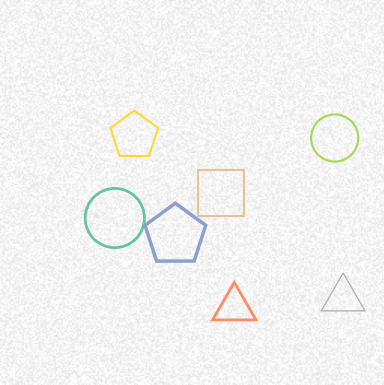[{"shape": "circle", "thickness": 2, "radius": 0.38, "center": [0.298, 0.434]}, {"shape": "triangle", "thickness": 2, "radius": 0.32, "center": [0.609, 0.202]}, {"shape": "pentagon", "thickness": 2.5, "radius": 0.41, "center": [0.455, 0.389]}, {"shape": "circle", "thickness": 1.5, "radius": 0.31, "center": [0.869, 0.642]}, {"shape": "pentagon", "thickness": 1.5, "radius": 0.33, "center": [0.349, 0.648]}, {"shape": "square", "thickness": 1.5, "radius": 0.3, "center": [0.574, 0.498]}, {"shape": "triangle", "thickness": 1, "radius": 0.33, "center": [0.891, 0.225]}]